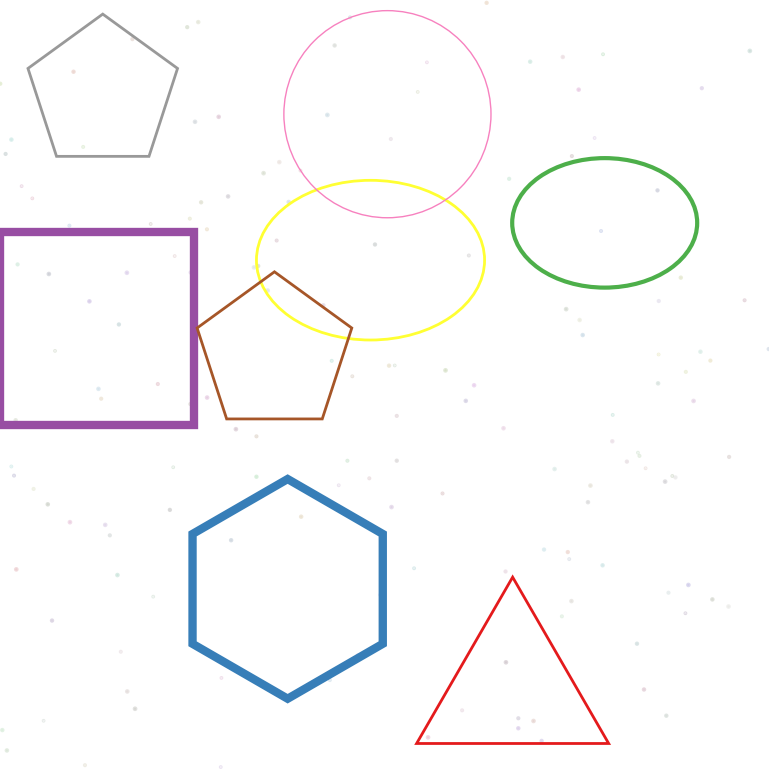[{"shape": "triangle", "thickness": 1, "radius": 0.72, "center": [0.666, 0.106]}, {"shape": "hexagon", "thickness": 3, "radius": 0.71, "center": [0.374, 0.235]}, {"shape": "oval", "thickness": 1.5, "radius": 0.6, "center": [0.785, 0.711]}, {"shape": "square", "thickness": 3, "radius": 0.63, "center": [0.126, 0.573]}, {"shape": "oval", "thickness": 1, "radius": 0.74, "center": [0.481, 0.662]}, {"shape": "pentagon", "thickness": 1, "radius": 0.53, "center": [0.356, 0.541]}, {"shape": "circle", "thickness": 0.5, "radius": 0.67, "center": [0.503, 0.852]}, {"shape": "pentagon", "thickness": 1, "radius": 0.51, "center": [0.133, 0.88]}]